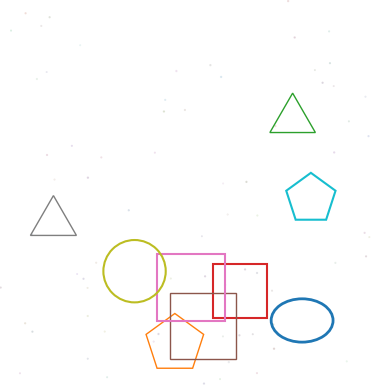[{"shape": "oval", "thickness": 2, "radius": 0.4, "center": [0.785, 0.168]}, {"shape": "pentagon", "thickness": 1, "radius": 0.39, "center": [0.454, 0.107]}, {"shape": "triangle", "thickness": 1, "radius": 0.34, "center": [0.76, 0.69]}, {"shape": "square", "thickness": 1.5, "radius": 0.35, "center": [0.623, 0.244]}, {"shape": "square", "thickness": 1, "radius": 0.43, "center": [0.527, 0.152]}, {"shape": "square", "thickness": 1.5, "radius": 0.44, "center": [0.496, 0.253]}, {"shape": "triangle", "thickness": 1, "radius": 0.34, "center": [0.139, 0.423]}, {"shape": "circle", "thickness": 1.5, "radius": 0.4, "center": [0.349, 0.296]}, {"shape": "pentagon", "thickness": 1.5, "radius": 0.34, "center": [0.808, 0.484]}]